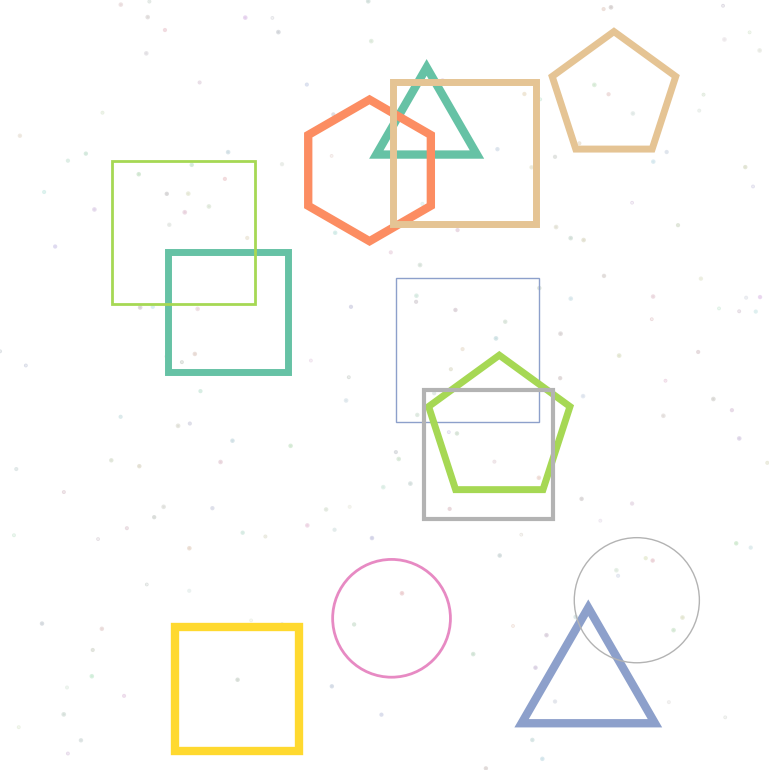[{"shape": "triangle", "thickness": 3, "radius": 0.38, "center": [0.554, 0.837]}, {"shape": "square", "thickness": 2.5, "radius": 0.39, "center": [0.296, 0.594]}, {"shape": "hexagon", "thickness": 3, "radius": 0.46, "center": [0.48, 0.779]}, {"shape": "triangle", "thickness": 3, "radius": 0.5, "center": [0.764, 0.111]}, {"shape": "square", "thickness": 0.5, "radius": 0.47, "center": [0.607, 0.545]}, {"shape": "circle", "thickness": 1, "radius": 0.38, "center": [0.508, 0.197]}, {"shape": "pentagon", "thickness": 2.5, "radius": 0.48, "center": [0.648, 0.442]}, {"shape": "square", "thickness": 1, "radius": 0.46, "center": [0.239, 0.698]}, {"shape": "square", "thickness": 3, "radius": 0.4, "center": [0.308, 0.105]}, {"shape": "square", "thickness": 2.5, "radius": 0.46, "center": [0.603, 0.801]}, {"shape": "pentagon", "thickness": 2.5, "radius": 0.42, "center": [0.797, 0.875]}, {"shape": "square", "thickness": 1.5, "radius": 0.42, "center": [0.635, 0.41]}, {"shape": "circle", "thickness": 0.5, "radius": 0.41, "center": [0.827, 0.22]}]